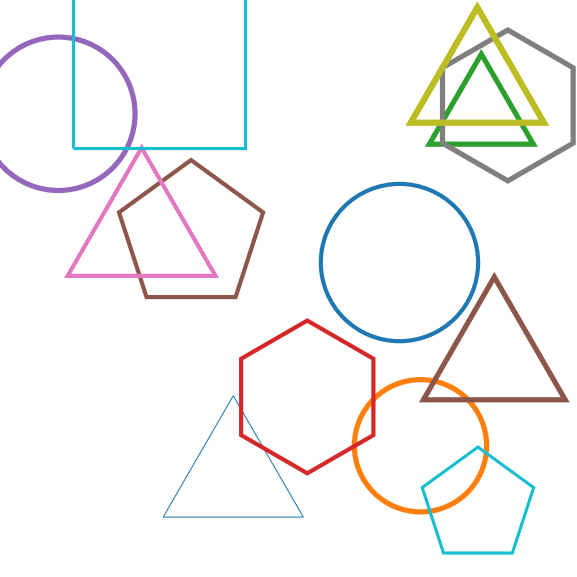[{"shape": "triangle", "thickness": 0.5, "radius": 0.7, "center": [0.404, 0.174]}, {"shape": "circle", "thickness": 2, "radius": 0.68, "center": [0.692, 0.544]}, {"shape": "circle", "thickness": 2.5, "radius": 0.57, "center": [0.728, 0.227]}, {"shape": "triangle", "thickness": 2.5, "radius": 0.52, "center": [0.833, 0.801]}, {"shape": "hexagon", "thickness": 2, "radius": 0.66, "center": [0.532, 0.312]}, {"shape": "circle", "thickness": 2.5, "radius": 0.66, "center": [0.101, 0.802]}, {"shape": "triangle", "thickness": 2.5, "radius": 0.71, "center": [0.856, 0.378]}, {"shape": "pentagon", "thickness": 2, "radius": 0.66, "center": [0.331, 0.591]}, {"shape": "triangle", "thickness": 2, "radius": 0.74, "center": [0.245, 0.595]}, {"shape": "hexagon", "thickness": 2.5, "radius": 0.65, "center": [0.879, 0.817]}, {"shape": "triangle", "thickness": 3, "radius": 0.67, "center": [0.827, 0.853]}, {"shape": "square", "thickness": 1.5, "radius": 0.75, "center": [0.275, 0.891]}, {"shape": "pentagon", "thickness": 1.5, "radius": 0.51, "center": [0.828, 0.124]}]